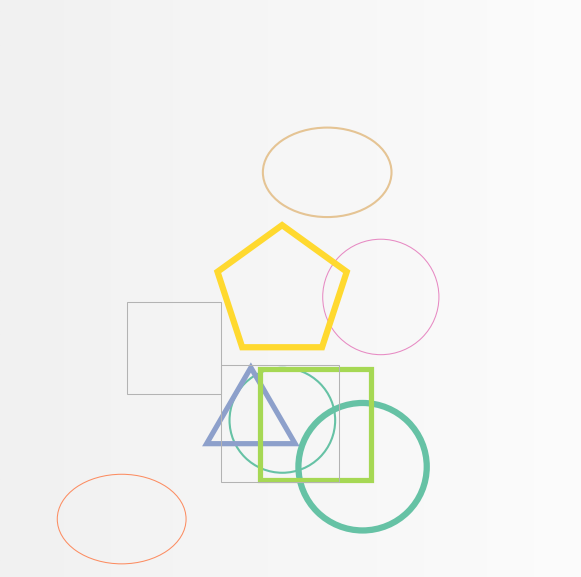[{"shape": "circle", "thickness": 1, "radius": 0.45, "center": [0.486, 0.271]}, {"shape": "circle", "thickness": 3, "radius": 0.55, "center": [0.624, 0.191]}, {"shape": "oval", "thickness": 0.5, "radius": 0.55, "center": [0.209, 0.1]}, {"shape": "triangle", "thickness": 2.5, "radius": 0.44, "center": [0.432, 0.275]}, {"shape": "circle", "thickness": 0.5, "radius": 0.5, "center": [0.655, 0.485]}, {"shape": "square", "thickness": 2.5, "radius": 0.48, "center": [0.543, 0.264]}, {"shape": "pentagon", "thickness": 3, "radius": 0.58, "center": [0.485, 0.492]}, {"shape": "oval", "thickness": 1, "radius": 0.55, "center": [0.563, 0.701]}, {"shape": "square", "thickness": 0.5, "radius": 0.51, "center": [0.482, 0.266]}, {"shape": "square", "thickness": 0.5, "radius": 0.4, "center": [0.299, 0.396]}]